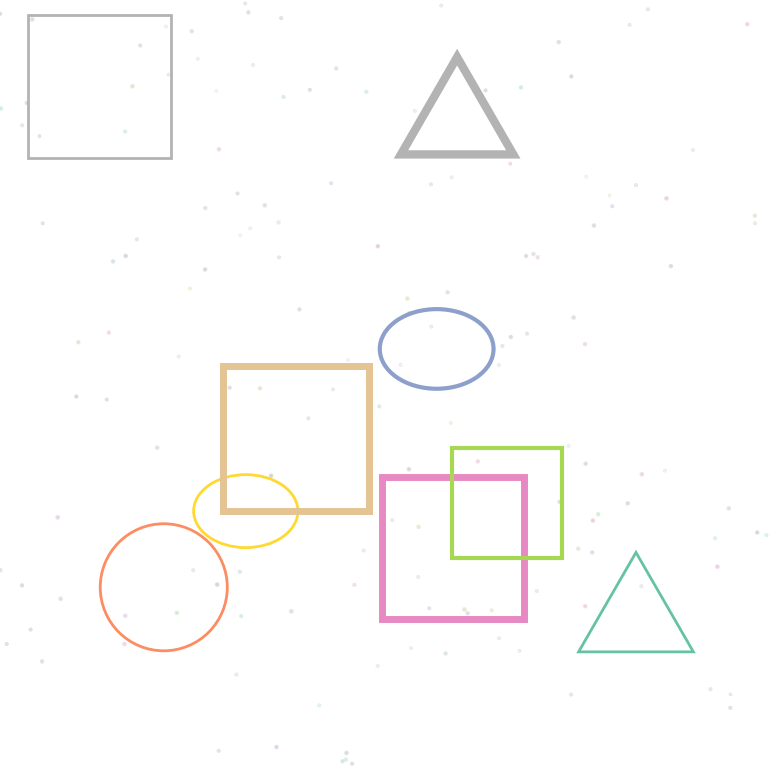[{"shape": "triangle", "thickness": 1, "radius": 0.43, "center": [0.826, 0.196]}, {"shape": "circle", "thickness": 1, "radius": 0.41, "center": [0.213, 0.237]}, {"shape": "oval", "thickness": 1.5, "radius": 0.37, "center": [0.567, 0.547]}, {"shape": "square", "thickness": 2.5, "radius": 0.46, "center": [0.588, 0.288]}, {"shape": "square", "thickness": 1.5, "radius": 0.36, "center": [0.659, 0.347]}, {"shape": "oval", "thickness": 1, "radius": 0.34, "center": [0.319, 0.336]}, {"shape": "square", "thickness": 2.5, "radius": 0.47, "center": [0.384, 0.431]}, {"shape": "square", "thickness": 1, "radius": 0.47, "center": [0.129, 0.888]}, {"shape": "triangle", "thickness": 3, "radius": 0.42, "center": [0.594, 0.842]}]